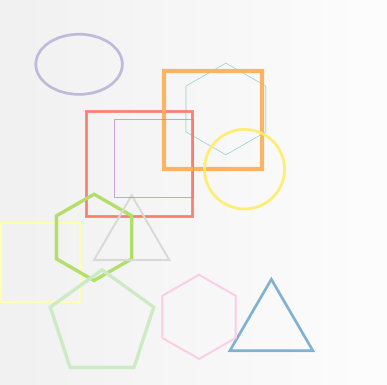[{"shape": "hexagon", "thickness": 0.5, "radius": 0.6, "center": [0.583, 0.717]}, {"shape": "square", "thickness": 1.5, "radius": 0.51, "center": [0.104, 0.318]}, {"shape": "oval", "thickness": 2, "radius": 0.56, "center": [0.204, 0.833]}, {"shape": "square", "thickness": 2, "radius": 0.68, "center": [0.359, 0.576]}, {"shape": "triangle", "thickness": 2, "radius": 0.62, "center": [0.7, 0.151]}, {"shape": "square", "thickness": 3, "radius": 0.63, "center": [0.55, 0.689]}, {"shape": "hexagon", "thickness": 2.5, "radius": 0.56, "center": [0.243, 0.383]}, {"shape": "hexagon", "thickness": 1.5, "radius": 0.55, "center": [0.514, 0.177]}, {"shape": "triangle", "thickness": 1.5, "radius": 0.56, "center": [0.34, 0.381]}, {"shape": "square", "thickness": 0.5, "radius": 0.51, "center": [0.396, 0.59]}, {"shape": "pentagon", "thickness": 2.5, "radius": 0.7, "center": [0.263, 0.159]}, {"shape": "circle", "thickness": 2, "radius": 0.52, "center": [0.631, 0.561]}]